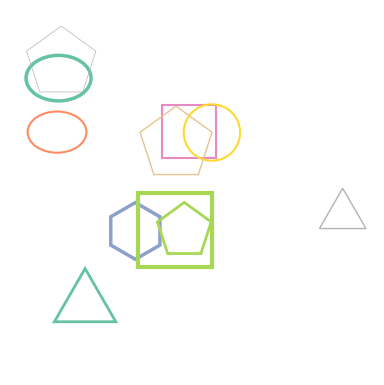[{"shape": "triangle", "thickness": 2, "radius": 0.46, "center": [0.221, 0.21]}, {"shape": "oval", "thickness": 2.5, "radius": 0.42, "center": [0.152, 0.797]}, {"shape": "oval", "thickness": 1.5, "radius": 0.38, "center": [0.148, 0.657]}, {"shape": "hexagon", "thickness": 2.5, "radius": 0.37, "center": [0.352, 0.4]}, {"shape": "square", "thickness": 1.5, "radius": 0.35, "center": [0.491, 0.658]}, {"shape": "square", "thickness": 3, "radius": 0.48, "center": [0.454, 0.403]}, {"shape": "pentagon", "thickness": 2, "radius": 0.37, "center": [0.479, 0.401]}, {"shape": "circle", "thickness": 1.5, "radius": 0.37, "center": [0.55, 0.656]}, {"shape": "pentagon", "thickness": 1, "radius": 0.49, "center": [0.457, 0.626]}, {"shape": "triangle", "thickness": 1, "radius": 0.35, "center": [0.89, 0.441]}, {"shape": "pentagon", "thickness": 0.5, "radius": 0.47, "center": [0.159, 0.838]}]